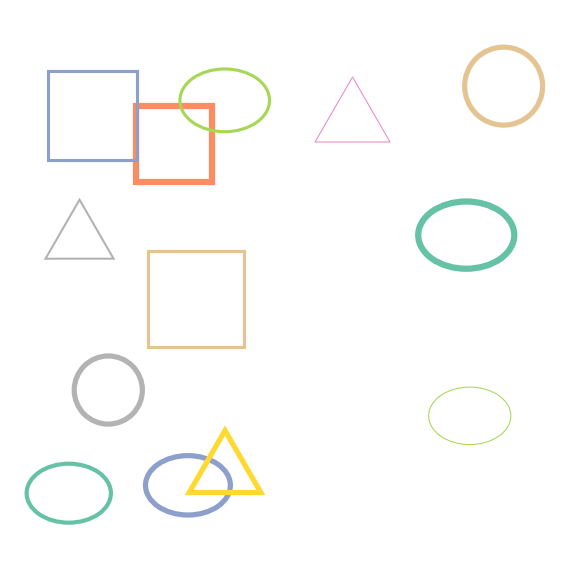[{"shape": "oval", "thickness": 2, "radius": 0.36, "center": [0.119, 0.145]}, {"shape": "oval", "thickness": 3, "radius": 0.42, "center": [0.807, 0.592]}, {"shape": "square", "thickness": 3, "radius": 0.33, "center": [0.301, 0.749]}, {"shape": "oval", "thickness": 2.5, "radius": 0.37, "center": [0.325, 0.159]}, {"shape": "square", "thickness": 1.5, "radius": 0.39, "center": [0.16, 0.799]}, {"shape": "triangle", "thickness": 0.5, "radius": 0.37, "center": [0.61, 0.791]}, {"shape": "oval", "thickness": 1.5, "radius": 0.39, "center": [0.389, 0.825]}, {"shape": "oval", "thickness": 0.5, "radius": 0.36, "center": [0.813, 0.279]}, {"shape": "triangle", "thickness": 2.5, "radius": 0.36, "center": [0.39, 0.182]}, {"shape": "square", "thickness": 1.5, "radius": 0.42, "center": [0.339, 0.481]}, {"shape": "circle", "thickness": 2.5, "radius": 0.34, "center": [0.872, 0.85]}, {"shape": "triangle", "thickness": 1, "radius": 0.34, "center": [0.138, 0.585]}, {"shape": "circle", "thickness": 2.5, "radius": 0.29, "center": [0.188, 0.324]}]